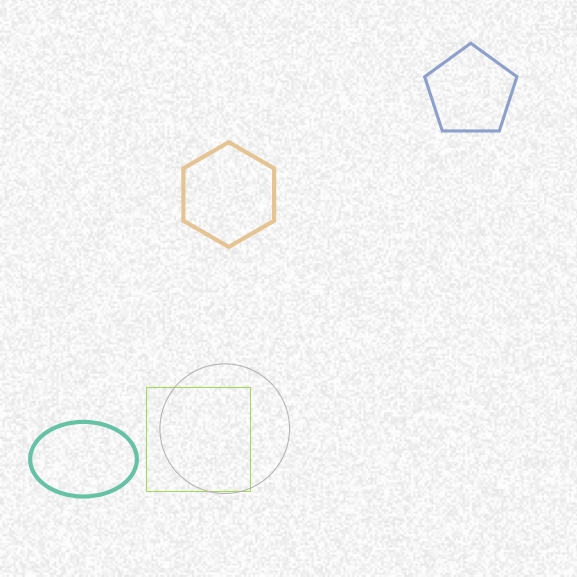[{"shape": "oval", "thickness": 2, "radius": 0.46, "center": [0.145, 0.204]}, {"shape": "pentagon", "thickness": 1.5, "radius": 0.42, "center": [0.815, 0.84]}, {"shape": "square", "thickness": 0.5, "radius": 0.45, "center": [0.343, 0.239]}, {"shape": "hexagon", "thickness": 2, "radius": 0.45, "center": [0.396, 0.662]}, {"shape": "circle", "thickness": 0.5, "radius": 0.56, "center": [0.389, 0.257]}]